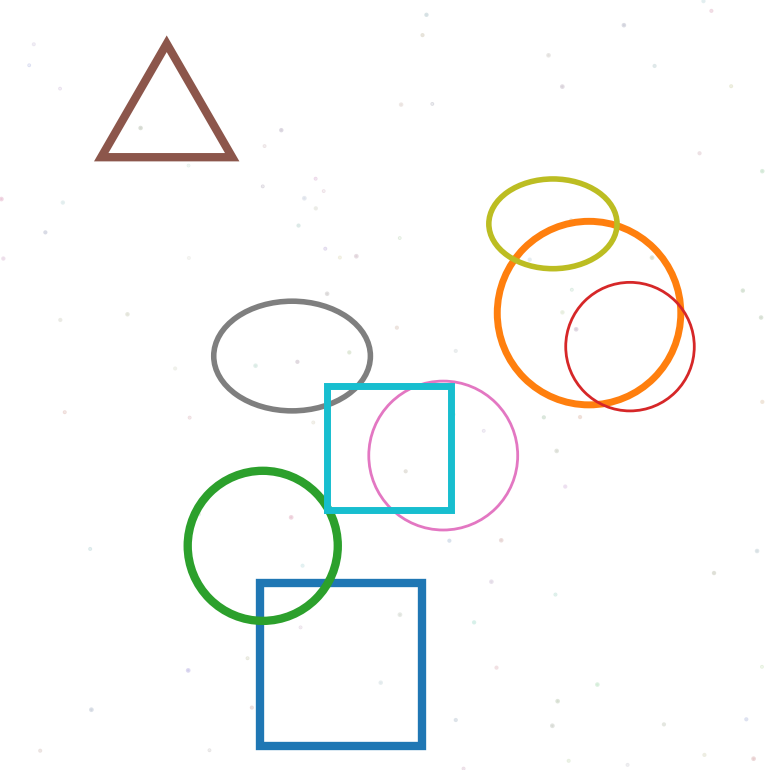[{"shape": "square", "thickness": 3, "radius": 0.53, "center": [0.443, 0.137]}, {"shape": "circle", "thickness": 2.5, "radius": 0.6, "center": [0.765, 0.593]}, {"shape": "circle", "thickness": 3, "radius": 0.49, "center": [0.341, 0.291]}, {"shape": "circle", "thickness": 1, "radius": 0.42, "center": [0.818, 0.55]}, {"shape": "triangle", "thickness": 3, "radius": 0.49, "center": [0.217, 0.845]}, {"shape": "circle", "thickness": 1, "radius": 0.48, "center": [0.576, 0.408]}, {"shape": "oval", "thickness": 2, "radius": 0.51, "center": [0.379, 0.538]}, {"shape": "oval", "thickness": 2, "radius": 0.42, "center": [0.718, 0.709]}, {"shape": "square", "thickness": 2.5, "radius": 0.4, "center": [0.506, 0.418]}]